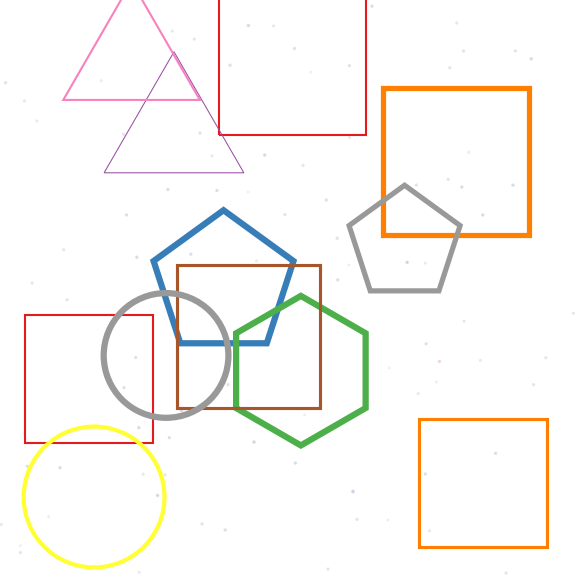[{"shape": "square", "thickness": 1, "radius": 0.64, "center": [0.506, 0.893]}, {"shape": "square", "thickness": 1, "radius": 0.55, "center": [0.154, 0.343]}, {"shape": "pentagon", "thickness": 3, "radius": 0.64, "center": [0.387, 0.508]}, {"shape": "hexagon", "thickness": 3, "radius": 0.65, "center": [0.521, 0.357]}, {"shape": "triangle", "thickness": 0.5, "radius": 0.7, "center": [0.301, 0.77]}, {"shape": "square", "thickness": 1.5, "radius": 0.55, "center": [0.836, 0.163]}, {"shape": "square", "thickness": 2.5, "radius": 0.63, "center": [0.789, 0.719]}, {"shape": "circle", "thickness": 2, "radius": 0.61, "center": [0.163, 0.139]}, {"shape": "square", "thickness": 1.5, "radius": 0.62, "center": [0.431, 0.416]}, {"shape": "triangle", "thickness": 1, "radius": 0.68, "center": [0.228, 0.894]}, {"shape": "pentagon", "thickness": 2.5, "radius": 0.51, "center": [0.701, 0.577]}, {"shape": "circle", "thickness": 3, "radius": 0.54, "center": [0.288, 0.384]}]